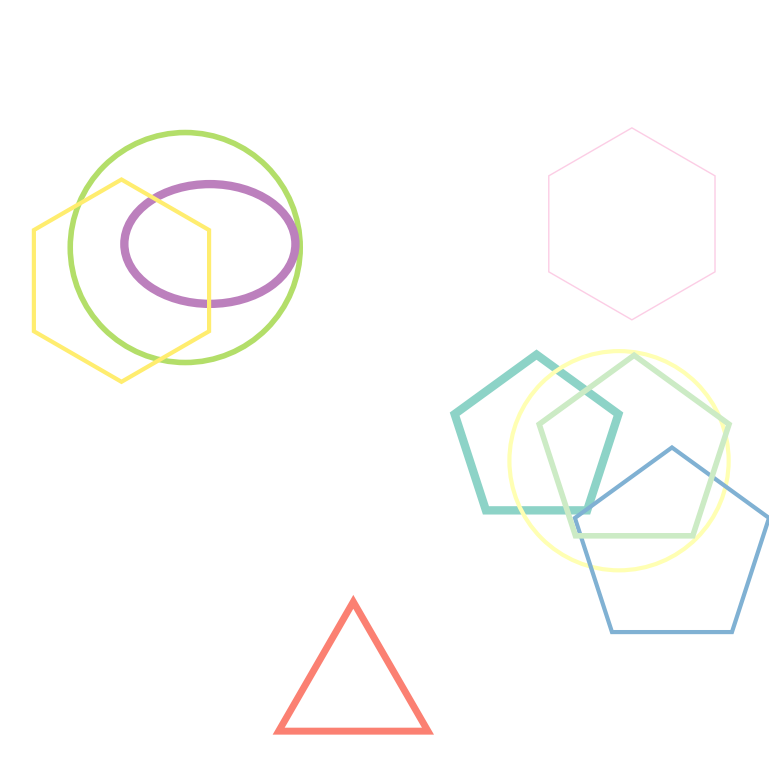[{"shape": "pentagon", "thickness": 3, "radius": 0.56, "center": [0.697, 0.428]}, {"shape": "circle", "thickness": 1.5, "radius": 0.71, "center": [0.804, 0.402]}, {"shape": "triangle", "thickness": 2.5, "radius": 0.56, "center": [0.459, 0.106]}, {"shape": "pentagon", "thickness": 1.5, "radius": 0.66, "center": [0.873, 0.286]}, {"shape": "circle", "thickness": 2, "radius": 0.75, "center": [0.241, 0.679]}, {"shape": "hexagon", "thickness": 0.5, "radius": 0.62, "center": [0.821, 0.709]}, {"shape": "oval", "thickness": 3, "radius": 0.56, "center": [0.273, 0.683]}, {"shape": "pentagon", "thickness": 2, "radius": 0.65, "center": [0.824, 0.409]}, {"shape": "hexagon", "thickness": 1.5, "radius": 0.66, "center": [0.158, 0.636]}]